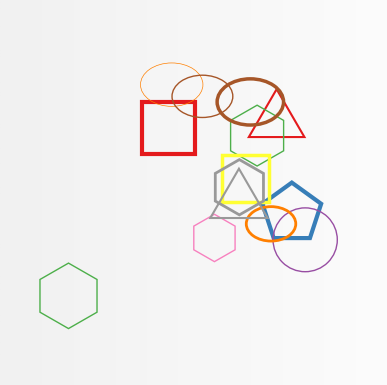[{"shape": "square", "thickness": 3, "radius": 0.34, "center": [0.435, 0.667]}, {"shape": "triangle", "thickness": 1.5, "radius": 0.41, "center": [0.714, 0.685]}, {"shape": "pentagon", "thickness": 3, "radius": 0.4, "center": [0.753, 0.446]}, {"shape": "hexagon", "thickness": 1, "radius": 0.39, "center": [0.664, 0.648]}, {"shape": "hexagon", "thickness": 1, "radius": 0.42, "center": [0.177, 0.232]}, {"shape": "circle", "thickness": 1, "radius": 0.41, "center": [0.788, 0.377]}, {"shape": "oval", "thickness": 0.5, "radius": 0.4, "center": [0.443, 0.78]}, {"shape": "oval", "thickness": 2, "radius": 0.32, "center": [0.699, 0.419]}, {"shape": "square", "thickness": 2.5, "radius": 0.3, "center": [0.633, 0.537]}, {"shape": "oval", "thickness": 1, "radius": 0.39, "center": [0.522, 0.75]}, {"shape": "oval", "thickness": 2.5, "radius": 0.43, "center": [0.646, 0.735]}, {"shape": "hexagon", "thickness": 1, "radius": 0.31, "center": [0.553, 0.382]}, {"shape": "hexagon", "thickness": 2, "radius": 0.36, "center": [0.618, 0.514]}, {"shape": "triangle", "thickness": 1.5, "radius": 0.43, "center": [0.617, 0.476]}]